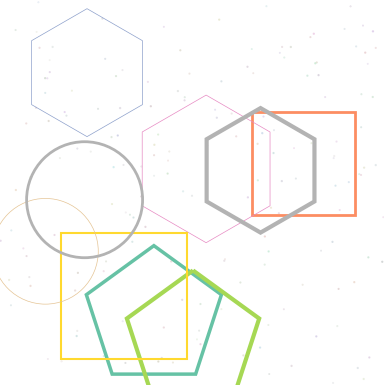[{"shape": "pentagon", "thickness": 2.5, "radius": 0.92, "center": [0.4, 0.177]}, {"shape": "square", "thickness": 2, "radius": 0.67, "center": [0.788, 0.576]}, {"shape": "hexagon", "thickness": 0.5, "radius": 0.83, "center": [0.226, 0.811]}, {"shape": "hexagon", "thickness": 0.5, "radius": 0.96, "center": [0.535, 0.561]}, {"shape": "pentagon", "thickness": 3, "radius": 0.9, "center": [0.501, 0.117]}, {"shape": "square", "thickness": 1.5, "radius": 0.82, "center": [0.323, 0.232]}, {"shape": "circle", "thickness": 0.5, "radius": 0.69, "center": [0.118, 0.347]}, {"shape": "circle", "thickness": 2, "radius": 0.75, "center": [0.22, 0.481]}, {"shape": "hexagon", "thickness": 3, "radius": 0.81, "center": [0.677, 0.558]}]